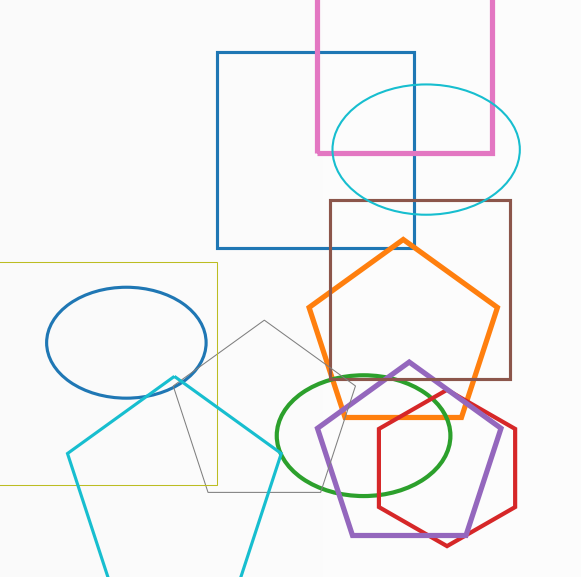[{"shape": "oval", "thickness": 1.5, "radius": 0.69, "center": [0.217, 0.406]}, {"shape": "square", "thickness": 1.5, "radius": 0.85, "center": [0.542, 0.739]}, {"shape": "pentagon", "thickness": 2.5, "radius": 0.85, "center": [0.694, 0.414]}, {"shape": "oval", "thickness": 2, "radius": 0.75, "center": [0.626, 0.245]}, {"shape": "hexagon", "thickness": 2, "radius": 0.68, "center": [0.769, 0.189]}, {"shape": "pentagon", "thickness": 2.5, "radius": 0.83, "center": [0.704, 0.206]}, {"shape": "square", "thickness": 1.5, "radius": 0.78, "center": [0.722, 0.498]}, {"shape": "square", "thickness": 2.5, "radius": 0.75, "center": [0.696, 0.886]}, {"shape": "pentagon", "thickness": 0.5, "radius": 0.82, "center": [0.455, 0.28]}, {"shape": "square", "thickness": 0.5, "radius": 0.97, "center": [0.18, 0.352]}, {"shape": "pentagon", "thickness": 1.5, "radius": 0.97, "center": [0.3, 0.154]}, {"shape": "oval", "thickness": 1, "radius": 0.81, "center": [0.733, 0.74]}]